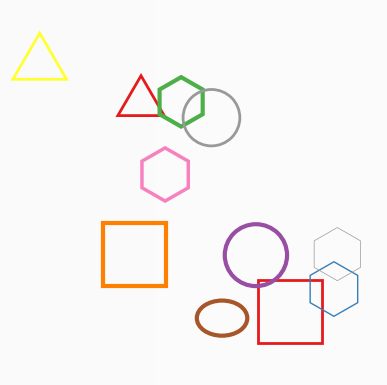[{"shape": "square", "thickness": 2, "radius": 0.41, "center": [0.748, 0.191]}, {"shape": "triangle", "thickness": 2, "radius": 0.35, "center": [0.364, 0.734]}, {"shape": "hexagon", "thickness": 1, "radius": 0.35, "center": [0.862, 0.249]}, {"shape": "hexagon", "thickness": 3, "radius": 0.32, "center": [0.467, 0.735]}, {"shape": "circle", "thickness": 3, "radius": 0.4, "center": [0.66, 0.337]}, {"shape": "square", "thickness": 3, "radius": 0.4, "center": [0.347, 0.339]}, {"shape": "triangle", "thickness": 2, "radius": 0.4, "center": [0.103, 0.834]}, {"shape": "oval", "thickness": 3, "radius": 0.33, "center": [0.573, 0.174]}, {"shape": "hexagon", "thickness": 2.5, "radius": 0.34, "center": [0.426, 0.547]}, {"shape": "circle", "thickness": 2, "radius": 0.37, "center": [0.546, 0.694]}, {"shape": "hexagon", "thickness": 0.5, "radius": 0.35, "center": [0.871, 0.34]}]